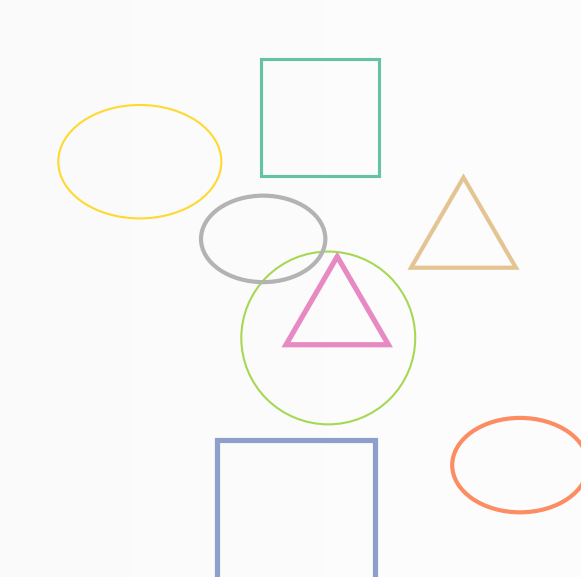[{"shape": "square", "thickness": 1.5, "radius": 0.51, "center": [0.551, 0.796]}, {"shape": "oval", "thickness": 2, "radius": 0.58, "center": [0.895, 0.194]}, {"shape": "square", "thickness": 2.5, "radius": 0.68, "center": [0.509, 0.102]}, {"shape": "triangle", "thickness": 2.5, "radius": 0.51, "center": [0.58, 0.453]}, {"shape": "circle", "thickness": 1, "radius": 0.75, "center": [0.565, 0.414]}, {"shape": "oval", "thickness": 1, "radius": 0.7, "center": [0.241, 0.719]}, {"shape": "triangle", "thickness": 2, "radius": 0.52, "center": [0.797, 0.588]}, {"shape": "oval", "thickness": 2, "radius": 0.53, "center": [0.453, 0.585]}]